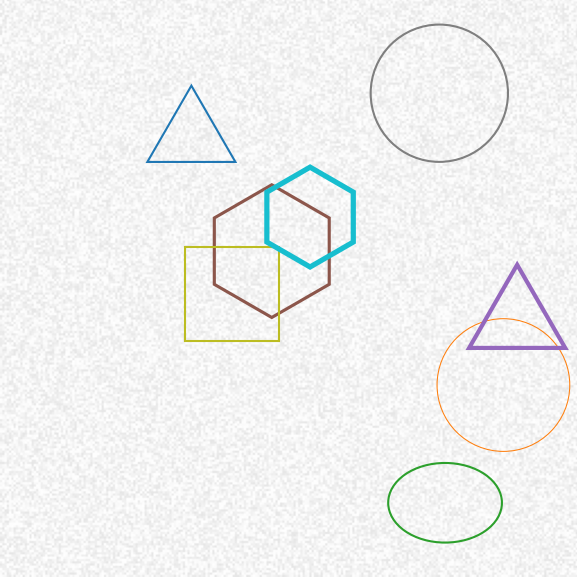[{"shape": "triangle", "thickness": 1, "radius": 0.44, "center": [0.331, 0.763]}, {"shape": "circle", "thickness": 0.5, "radius": 0.57, "center": [0.872, 0.332]}, {"shape": "oval", "thickness": 1, "radius": 0.49, "center": [0.771, 0.129]}, {"shape": "triangle", "thickness": 2, "radius": 0.48, "center": [0.896, 0.445]}, {"shape": "hexagon", "thickness": 1.5, "radius": 0.57, "center": [0.471, 0.564]}, {"shape": "circle", "thickness": 1, "radius": 0.59, "center": [0.761, 0.838]}, {"shape": "square", "thickness": 1, "radius": 0.41, "center": [0.402, 0.49]}, {"shape": "hexagon", "thickness": 2.5, "radius": 0.43, "center": [0.537, 0.623]}]